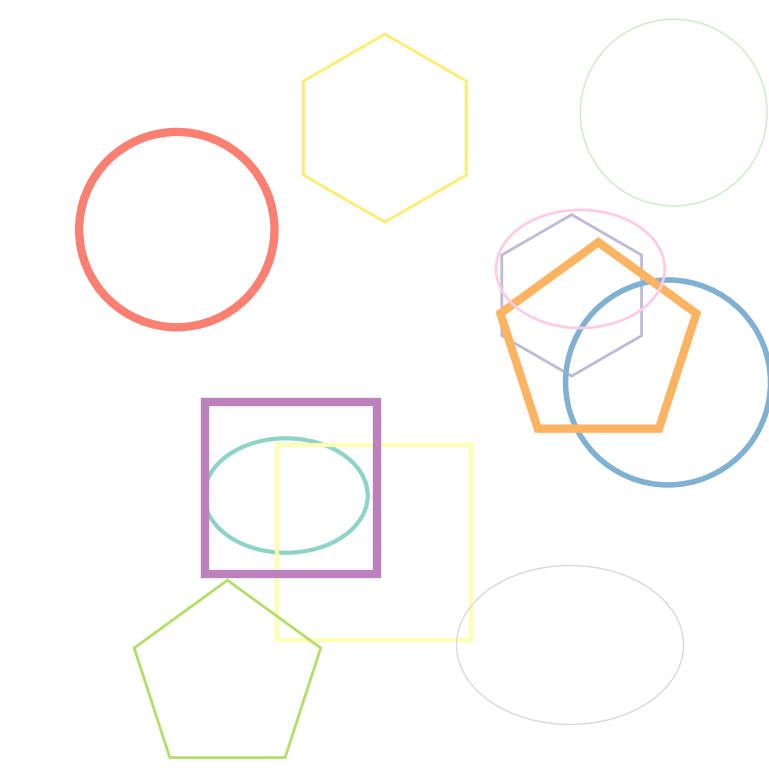[{"shape": "oval", "thickness": 1.5, "radius": 0.53, "center": [0.371, 0.356]}, {"shape": "square", "thickness": 1.5, "radius": 0.63, "center": [0.486, 0.295]}, {"shape": "hexagon", "thickness": 1, "radius": 0.52, "center": [0.742, 0.616]}, {"shape": "circle", "thickness": 3, "radius": 0.63, "center": [0.23, 0.702]}, {"shape": "circle", "thickness": 2, "radius": 0.67, "center": [0.868, 0.503]}, {"shape": "pentagon", "thickness": 3, "radius": 0.67, "center": [0.777, 0.552]}, {"shape": "pentagon", "thickness": 1, "radius": 0.64, "center": [0.295, 0.119]}, {"shape": "oval", "thickness": 1, "radius": 0.55, "center": [0.754, 0.651]}, {"shape": "oval", "thickness": 0.5, "radius": 0.74, "center": [0.74, 0.162]}, {"shape": "square", "thickness": 3, "radius": 0.56, "center": [0.378, 0.366]}, {"shape": "circle", "thickness": 0.5, "radius": 0.61, "center": [0.875, 0.854]}, {"shape": "hexagon", "thickness": 1, "radius": 0.61, "center": [0.5, 0.834]}]